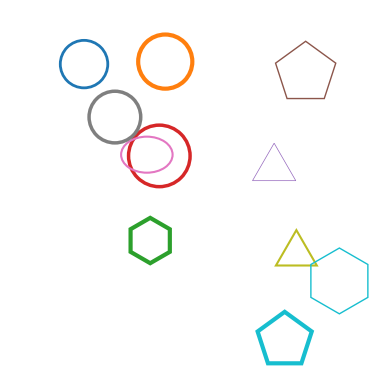[{"shape": "circle", "thickness": 2, "radius": 0.31, "center": [0.218, 0.834]}, {"shape": "circle", "thickness": 3, "radius": 0.35, "center": [0.429, 0.84]}, {"shape": "hexagon", "thickness": 3, "radius": 0.29, "center": [0.39, 0.375]}, {"shape": "circle", "thickness": 2.5, "radius": 0.4, "center": [0.414, 0.595]}, {"shape": "triangle", "thickness": 0.5, "radius": 0.32, "center": [0.712, 0.563]}, {"shape": "pentagon", "thickness": 1, "radius": 0.41, "center": [0.794, 0.811]}, {"shape": "oval", "thickness": 1.5, "radius": 0.33, "center": [0.381, 0.598]}, {"shape": "circle", "thickness": 2.5, "radius": 0.34, "center": [0.298, 0.696]}, {"shape": "triangle", "thickness": 1.5, "radius": 0.31, "center": [0.77, 0.341]}, {"shape": "pentagon", "thickness": 3, "radius": 0.37, "center": [0.739, 0.116]}, {"shape": "hexagon", "thickness": 1, "radius": 0.43, "center": [0.881, 0.27]}]